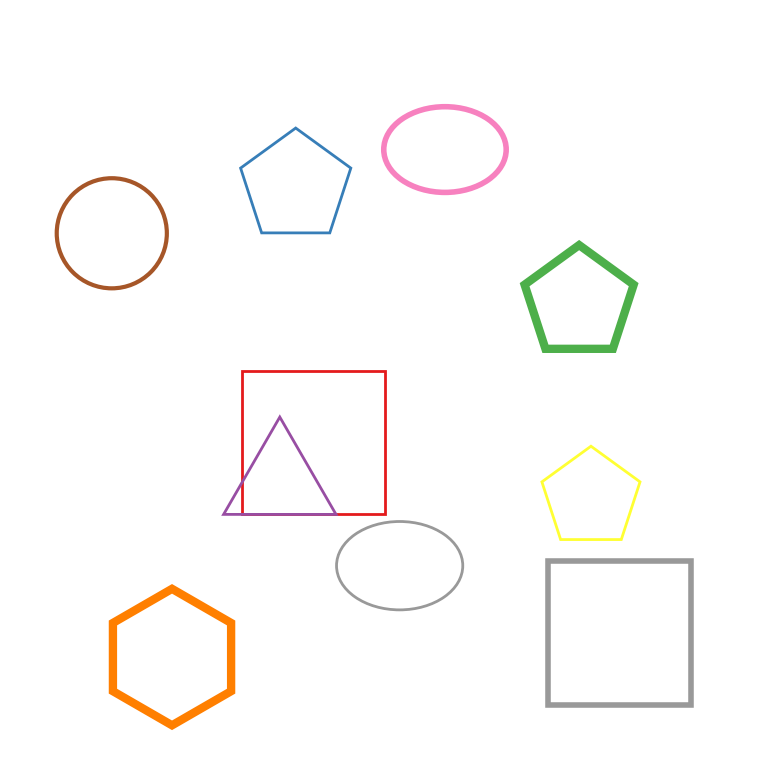[{"shape": "square", "thickness": 1, "radius": 0.46, "center": [0.407, 0.425]}, {"shape": "pentagon", "thickness": 1, "radius": 0.38, "center": [0.384, 0.758]}, {"shape": "pentagon", "thickness": 3, "radius": 0.37, "center": [0.752, 0.607]}, {"shape": "triangle", "thickness": 1, "radius": 0.42, "center": [0.363, 0.374]}, {"shape": "hexagon", "thickness": 3, "radius": 0.44, "center": [0.223, 0.147]}, {"shape": "pentagon", "thickness": 1, "radius": 0.34, "center": [0.767, 0.353]}, {"shape": "circle", "thickness": 1.5, "radius": 0.36, "center": [0.145, 0.697]}, {"shape": "oval", "thickness": 2, "radius": 0.4, "center": [0.578, 0.806]}, {"shape": "square", "thickness": 2, "radius": 0.47, "center": [0.805, 0.178]}, {"shape": "oval", "thickness": 1, "radius": 0.41, "center": [0.519, 0.265]}]